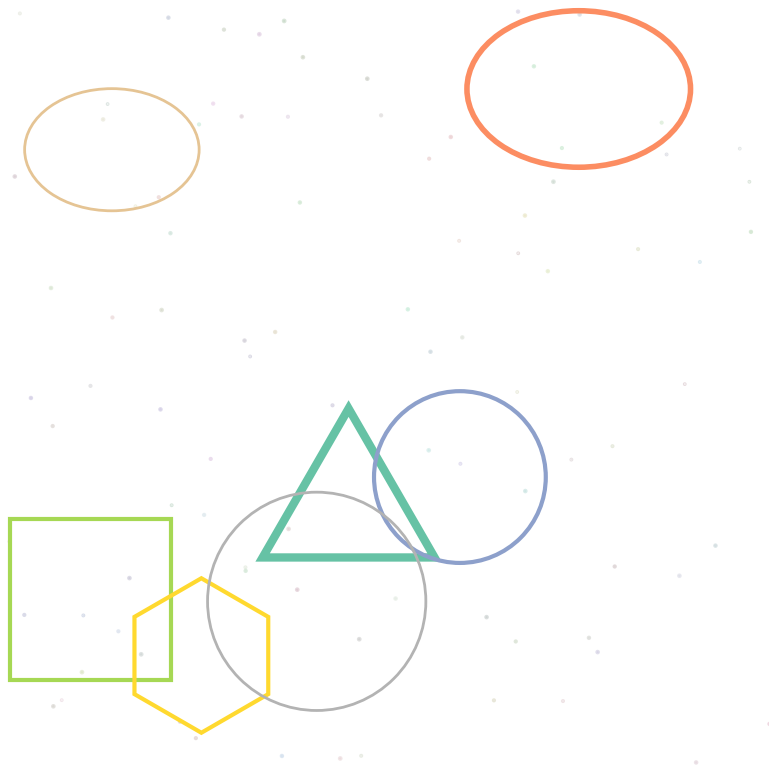[{"shape": "triangle", "thickness": 3, "radius": 0.64, "center": [0.453, 0.34]}, {"shape": "oval", "thickness": 2, "radius": 0.73, "center": [0.752, 0.884]}, {"shape": "circle", "thickness": 1.5, "radius": 0.56, "center": [0.597, 0.38]}, {"shape": "square", "thickness": 1.5, "radius": 0.52, "center": [0.117, 0.222]}, {"shape": "hexagon", "thickness": 1.5, "radius": 0.5, "center": [0.262, 0.149]}, {"shape": "oval", "thickness": 1, "radius": 0.57, "center": [0.145, 0.806]}, {"shape": "circle", "thickness": 1, "radius": 0.71, "center": [0.411, 0.219]}]